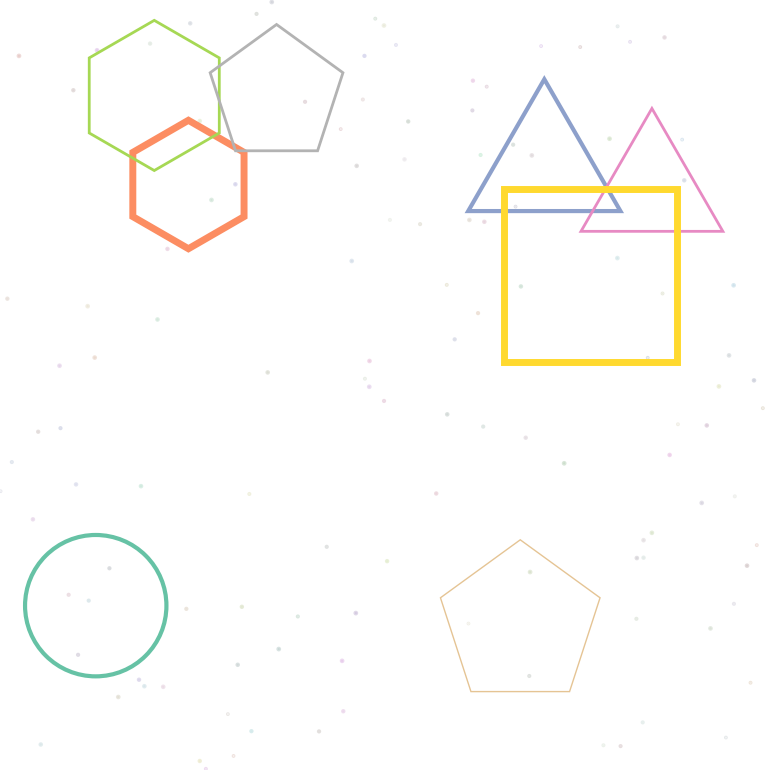[{"shape": "circle", "thickness": 1.5, "radius": 0.46, "center": [0.124, 0.213]}, {"shape": "hexagon", "thickness": 2.5, "radius": 0.42, "center": [0.245, 0.76]}, {"shape": "triangle", "thickness": 1.5, "radius": 0.57, "center": [0.707, 0.783]}, {"shape": "triangle", "thickness": 1, "radius": 0.53, "center": [0.847, 0.753]}, {"shape": "hexagon", "thickness": 1, "radius": 0.49, "center": [0.2, 0.876]}, {"shape": "square", "thickness": 2.5, "radius": 0.56, "center": [0.767, 0.642]}, {"shape": "pentagon", "thickness": 0.5, "radius": 0.54, "center": [0.676, 0.19]}, {"shape": "pentagon", "thickness": 1, "radius": 0.45, "center": [0.359, 0.878]}]